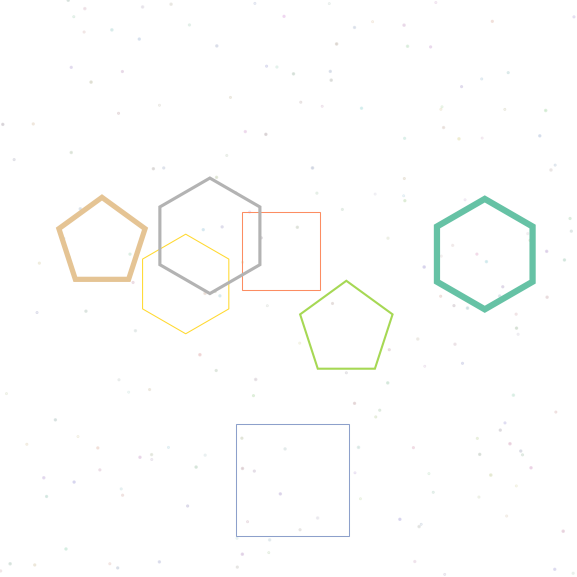[{"shape": "hexagon", "thickness": 3, "radius": 0.48, "center": [0.839, 0.559]}, {"shape": "square", "thickness": 0.5, "radius": 0.34, "center": [0.487, 0.565]}, {"shape": "square", "thickness": 0.5, "radius": 0.49, "center": [0.507, 0.168]}, {"shape": "pentagon", "thickness": 1, "radius": 0.42, "center": [0.6, 0.429]}, {"shape": "hexagon", "thickness": 0.5, "radius": 0.43, "center": [0.322, 0.507]}, {"shape": "pentagon", "thickness": 2.5, "radius": 0.39, "center": [0.177, 0.579]}, {"shape": "hexagon", "thickness": 1.5, "radius": 0.5, "center": [0.363, 0.591]}]